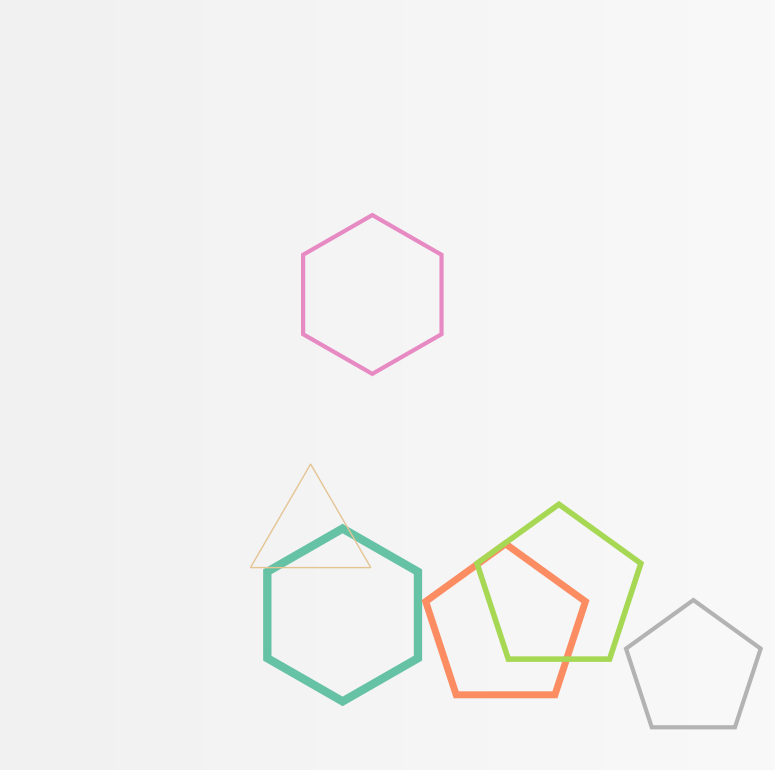[{"shape": "hexagon", "thickness": 3, "radius": 0.56, "center": [0.442, 0.201]}, {"shape": "pentagon", "thickness": 2.5, "radius": 0.54, "center": [0.652, 0.185]}, {"shape": "hexagon", "thickness": 1.5, "radius": 0.52, "center": [0.48, 0.618]}, {"shape": "pentagon", "thickness": 2, "radius": 0.56, "center": [0.721, 0.234]}, {"shape": "triangle", "thickness": 0.5, "radius": 0.45, "center": [0.401, 0.308]}, {"shape": "pentagon", "thickness": 1.5, "radius": 0.46, "center": [0.895, 0.129]}]